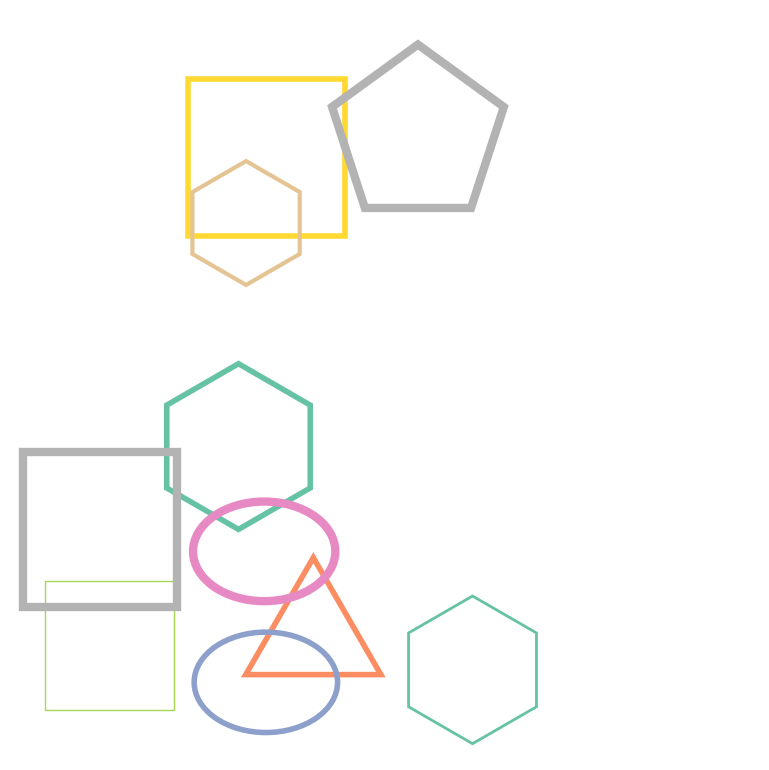[{"shape": "hexagon", "thickness": 1, "radius": 0.48, "center": [0.614, 0.13]}, {"shape": "hexagon", "thickness": 2, "radius": 0.54, "center": [0.31, 0.42]}, {"shape": "triangle", "thickness": 2, "radius": 0.51, "center": [0.407, 0.175]}, {"shape": "oval", "thickness": 2, "radius": 0.47, "center": [0.345, 0.114]}, {"shape": "oval", "thickness": 3, "radius": 0.46, "center": [0.343, 0.284]}, {"shape": "square", "thickness": 0.5, "radius": 0.42, "center": [0.143, 0.161]}, {"shape": "square", "thickness": 2, "radius": 0.51, "center": [0.346, 0.795]}, {"shape": "hexagon", "thickness": 1.5, "radius": 0.4, "center": [0.32, 0.71]}, {"shape": "square", "thickness": 3, "radius": 0.5, "center": [0.13, 0.312]}, {"shape": "pentagon", "thickness": 3, "radius": 0.59, "center": [0.543, 0.825]}]